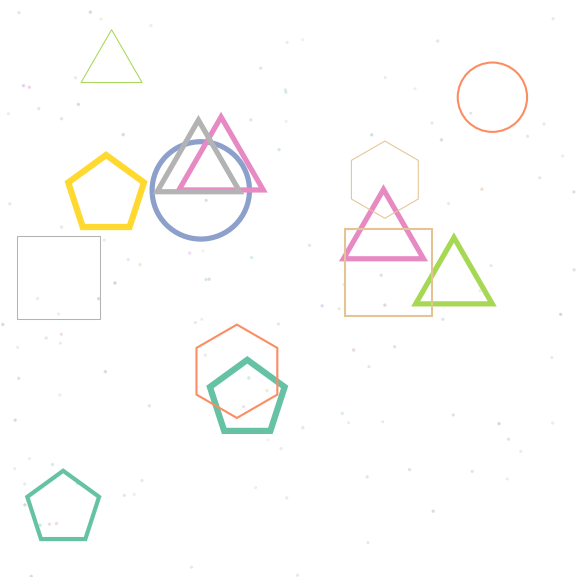[{"shape": "pentagon", "thickness": 2, "radius": 0.33, "center": [0.109, 0.119]}, {"shape": "pentagon", "thickness": 3, "radius": 0.34, "center": [0.428, 0.308]}, {"shape": "circle", "thickness": 1, "radius": 0.3, "center": [0.853, 0.831]}, {"shape": "hexagon", "thickness": 1, "radius": 0.4, "center": [0.41, 0.356]}, {"shape": "circle", "thickness": 2.5, "radius": 0.42, "center": [0.348, 0.669]}, {"shape": "triangle", "thickness": 2.5, "radius": 0.42, "center": [0.383, 0.712]}, {"shape": "triangle", "thickness": 2.5, "radius": 0.4, "center": [0.664, 0.591]}, {"shape": "triangle", "thickness": 2.5, "radius": 0.38, "center": [0.786, 0.511]}, {"shape": "triangle", "thickness": 0.5, "radius": 0.31, "center": [0.193, 0.887]}, {"shape": "pentagon", "thickness": 3, "radius": 0.34, "center": [0.184, 0.662]}, {"shape": "square", "thickness": 1, "radius": 0.38, "center": [0.673, 0.527]}, {"shape": "hexagon", "thickness": 0.5, "radius": 0.33, "center": [0.666, 0.688]}, {"shape": "triangle", "thickness": 2.5, "radius": 0.41, "center": [0.344, 0.708]}, {"shape": "square", "thickness": 0.5, "radius": 0.36, "center": [0.101, 0.518]}]